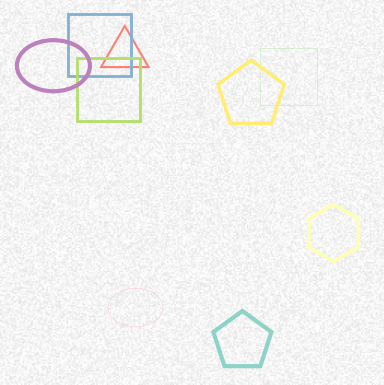[{"shape": "pentagon", "thickness": 3, "radius": 0.4, "center": [0.63, 0.113]}, {"shape": "hexagon", "thickness": 2.5, "radius": 0.37, "center": [0.867, 0.395]}, {"shape": "triangle", "thickness": 1.5, "radius": 0.36, "center": [0.324, 0.861]}, {"shape": "square", "thickness": 2, "radius": 0.4, "center": [0.258, 0.884]}, {"shape": "square", "thickness": 2, "radius": 0.41, "center": [0.283, 0.768]}, {"shape": "oval", "thickness": 0.5, "radius": 0.36, "center": [0.352, 0.201]}, {"shape": "oval", "thickness": 3, "radius": 0.47, "center": [0.139, 0.829]}, {"shape": "square", "thickness": 0.5, "radius": 0.37, "center": [0.75, 0.802]}, {"shape": "pentagon", "thickness": 2.5, "radius": 0.45, "center": [0.652, 0.753]}]